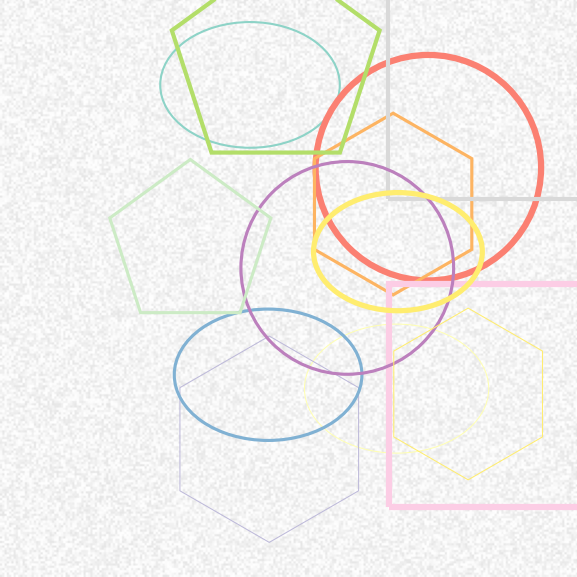[{"shape": "oval", "thickness": 1, "radius": 0.78, "center": [0.433, 0.852]}, {"shape": "oval", "thickness": 0.5, "radius": 0.8, "center": [0.687, 0.326]}, {"shape": "hexagon", "thickness": 0.5, "radius": 0.89, "center": [0.466, 0.239]}, {"shape": "circle", "thickness": 3, "radius": 0.98, "center": [0.742, 0.709]}, {"shape": "oval", "thickness": 1.5, "radius": 0.81, "center": [0.464, 0.35]}, {"shape": "hexagon", "thickness": 1.5, "radius": 0.79, "center": [0.681, 0.646]}, {"shape": "pentagon", "thickness": 2, "radius": 0.95, "center": [0.477, 0.888]}, {"shape": "square", "thickness": 3, "radius": 0.96, "center": [0.866, 0.315]}, {"shape": "square", "thickness": 2, "radius": 0.93, "center": [0.859, 0.841]}, {"shape": "circle", "thickness": 1.5, "radius": 0.92, "center": [0.601, 0.535]}, {"shape": "pentagon", "thickness": 1.5, "radius": 0.73, "center": [0.33, 0.576]}, {"shape": "oval", "thickness": 2.5, "radius": 0.73, "center": [0.689, 0.563]}, {"shape": "hexagon", "thickness": 0.5, "radius": 0.74, "center": [0.811, 0.317]}]